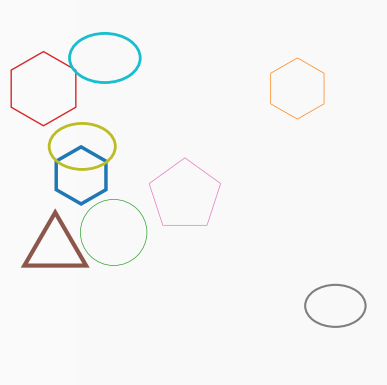[{"shape": "hexagon", "thickness": 2.5, "radius": 0.37, "center": [0.209, 0.544]}, {"shape": "hexagon", "thickness": 0.5, "radius": 0.4, "center": [0.767, 0.77]}, {"shape": "circle", "thickness": 0.5, "radius": 0.43, "center": [0.293, 0.396]}, {"shape": "hexagon", "thickness": 1, "radius": 0.48, "center": [0.112, 0.77]}, {"shape": "triangle", "thickness": 3, "radius": 0.46, "center": [0.142, 0.356]}, {"shape": "pentagon", "thickness": 0.5, "radius": 0.48, "center": [0.477, 0.493]}, {"shape": "oval", "thickness": 1.5, "radius": 0.39, "center": [0.865, 0.206]}, {"shape": "oval", "thickness": 2, "radius": 0.43, "center": [0.212, 0.62]}, {"shape": "oval", "thickness": 2, "radius": 0.46, "center": [0.271, 0.849]}]